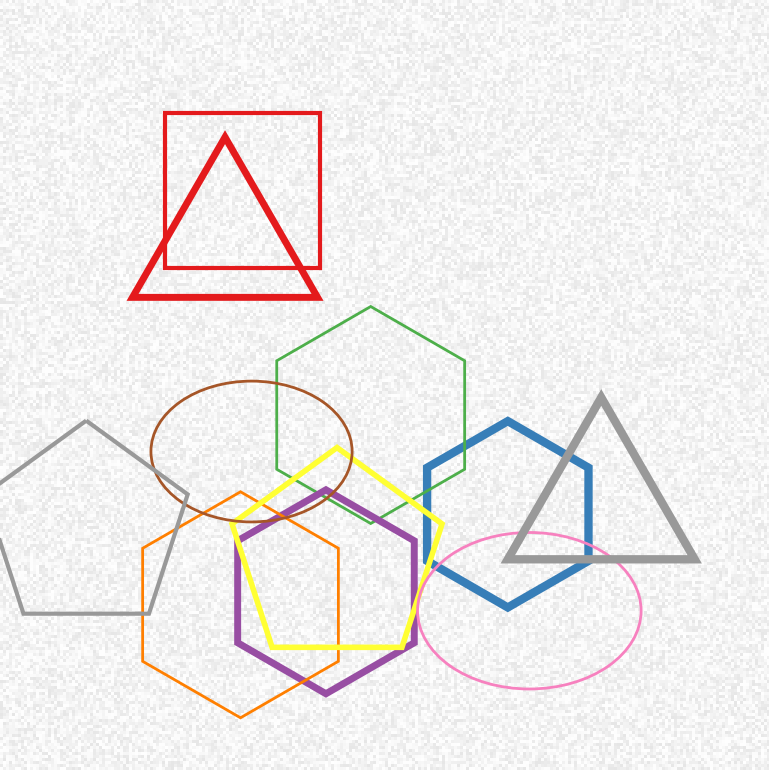[{"shape": "triangle", "thickness": 2.5, "radius": 0.69, "center": [0.292, 0.683]}, {"shape": "square", "thickness": 1.5, "radius": 0.5, "center": [0.315, 0.753]}, {"shape": "hexagon", "thickness": 3, "radius": 0.61, "center": [0.659, 0.332]}, {"shape": "hexagon", "thickness": 1, "radius": 0.7, "center": [0.481, 0.461]}, {"shape": "hexagon", "thickness": 2.5, "radius": 0.66, "center": [0.423, 0.231]}, {"shape": "hexagon", "thickness": 1, "radius": 0.73, "center": [0.312, 0.215]}, {"shape": "pentagon", "thickness": 2, "radius": 0.72, "center": [0.438, 0.275]}, {"shape": "oval", "thickness": 1, "radius": 0.65, "center": [0.327, 0.414]}, {"shape": "oval", "thickness": 1, "radius": 0.73, "center": [0.687, 0.207]}, {"shape": "triangle", "thickness": 3, "radius": 0.7, "center": [0.781, 0.344]}, {"shape": "pentagon", "thickness": 1.5, "radius": 0.69, "center": [0.112, 0.315]}]